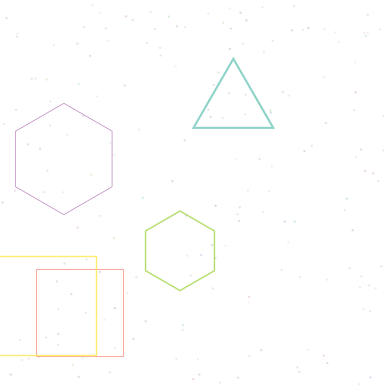[{"shape": "triangle", "thickness": 1.5, "radius": 0.6, "center": [0.606, 0.728]}, {"shape": "square", "thickness": 0.5, "radius": 0.57, "center": [0.206, 0.189]}, {"shape": "hexagon", "thickness": 1, "radius": 0.52, "center": [0.468, 0.349]}, {"shape": "hexagon", "thickness": 0.5, "radius": 0.72, "center": [0.166, 0.587]}, {"shape": "square", "thickness": 1, "radius": 0.65, "center": [0.12, 0.206]}]